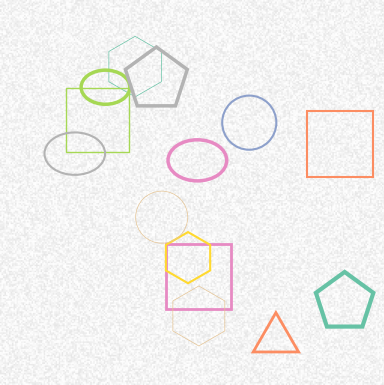[{"shape": "pentagon", "thickness": 3, "radius": 0.39, "center": [0.895, 0.215]}, {"shape": "hexagon", "thickness": 0.5, "radius": 0.39, "center": [0.351, 0.827]}, {"shape": "square", "thickness": 1.5, "radius": 0.43, "center": [0.883, 0.627]}, {"shape": "triangle", "thickness": 2, "radius": 0.34, "center": [0.717, 0.12]}, {"shape": "circle", "thickness": 1.5, "radius": 0.35, "center": [0.647, 0.681]}, {"shape": "square", "thickness": 2, "radius": 0.42, "center": [0.515, 0.281]}, {"shape": "oval", "thickness": 2.5, "radius": 0.38, "center": [0.513, 0.584]}, {"shape": "oval", "thickness": 2.5, "radius": 0.32, "center": [0.274, 0.773]}, {"shape": "square", "thickness": 1, "radius": 0.41, "center": [0.253, 0.688]}, {"shape": "hexagon", "thickness": 1.5, "radius": 0.33, "center": [0.488, 0.331]}, {"shape": "hexagon", "thickness": 0.5, "radius": 0.39, "center": [0.516, 0.179]}, {"shape": "circle", "thickness": 0.5, "radius": 0.34, "center": [0.42, 0.436]}, {"shape": "oval", "thickness": 1.5, "radius": 0.39, "center": [0.194, 0.601]}, {"shape": "pentagon", "thickness": 2.5, "radius": 0.42, "center": [0.406, 0.793]}]